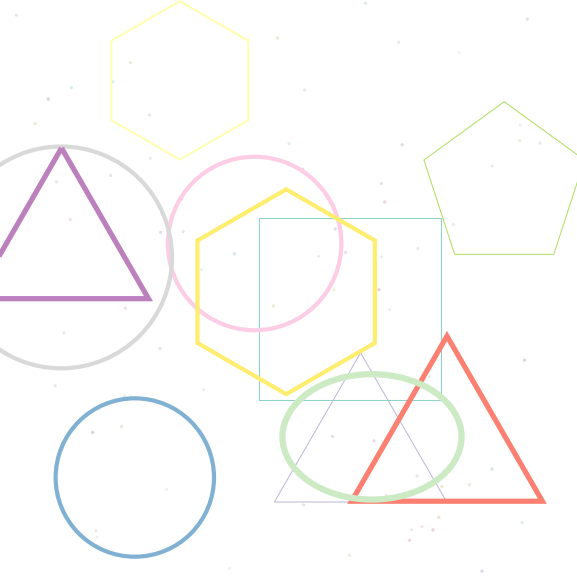[{"shape": "square", "thickness": 0.5, "radius": 0.79, "center": [0.606, 0.465]}, {"shape": "hexagon", "thickness": 1, "radius": 0.69, "center": [0.311, 0.86]}, {"shape": "triangle", "thickness": 0.5, "radius": 0.86, "center": [0.624, 0.216]}, {"shape": "triangle", "thickness": 2.5, "radius": 0.95, "center": [0.774, 0.227]}, {"shape": "circle", "thickness": 2, "radius": 0.69, "center": [0.233, 0.172]}, {"shape": "pentagon", "thickness": 0.5, "radius": 0.73, "center": [0.873, 0.677]}, {"shape": "circle", "thickness": 2, "radius": 0.75, "center": [0.441, 0.578]}, {"shape": "circle", "thickness": 2, "radius": 0.96, "center": [0.106, 0.553]}, {"shape": "triangle", "thickness": 2.5, "radius": 0.87, "center": [0.107, 0.569]}, {"shape": "oval", "thickness": 3, "radius": 0.78, "center": [0.644, 0.243]}, {"shape": "hexagon", "thickness": 2, "radius": 0.89, "center": [0.496, 0.494]}]